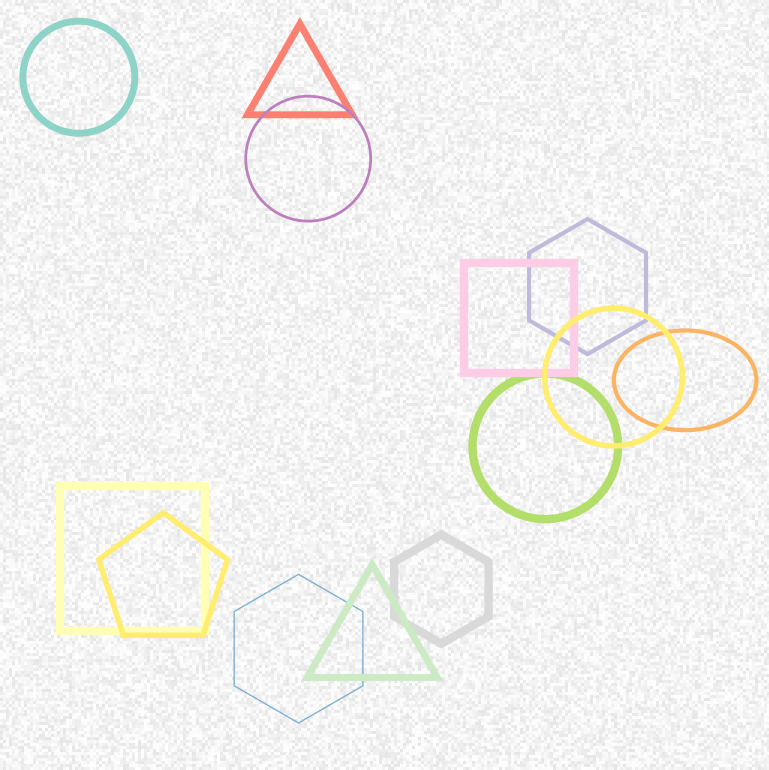[{"shape": "circle", "thickness": 2.5, "radius": 0.36, "center": [0.102, 0.9]}, {"shape": "square", "thickness": 3, "radius": 0.47, "center": [0.172, 0.275]}, {"shape": "hexagon", "thickness": 1.5, "radius": 0.44, "center": [0.763, 0.628]}, {"shape": "triangle", "thickness": 2.5, "radius": 0.39, "center": [0.389, 0.89]}, {"shape": "hexagon", "thickness": 0.5, "radius": 0.48, "center": [0.388, 0.158]}, {"shape": "oval", "thickness": 1.5, "radius": 0.46, "center": [0.89, 0.506]}, {"shape": "circle", "thickness": 3, "radius": 0.47, "center": [0.708, 0.42]}, {"shape": "square", "thickness": 3, "radius": 0.36, "center": [0.673, 0.587]}, {"shape": "hexagon", "thickness": 3, "radius": 0.35, "center": [0.573, 0.235]}, {"shape": "circle", "thickness": 1, "radius": 0.41, "center": [0.4, 0.794]}, {"shape": "triangle", "thickness": 2.5, "radius": 0.49, "center": [0.483, 0.169]}, {"shape": "circle", "thickness": 2, "radius": 0.45, "center": [0.797, 0.51]}, {"shape": "pentagon", "thickness": 2, "radius": 0.44, "center": [0.212, 0.246]}]